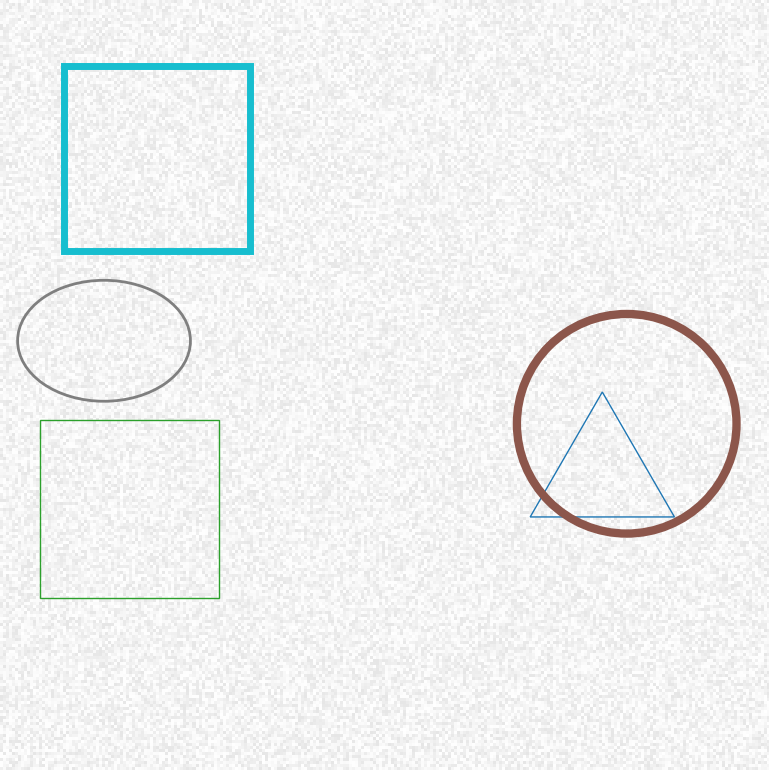[{"shape": "triangle", "thickness": 0.5, "radius": 0.54, "center": [0.782, 0.383]}, {"shape": "square", "thickness": 0.5, "radius": 0.58, "center": [0.168, 0.339]}, {"shape": "circle", "thickness": 3, "radius": 0.71, "center": [0.814, 0.45]}, {"shape": "oval", "thickness": 1, "radius": 0.56, "center": [0.135, 0.557]}, {"shape": "square", "thickness": 2.5, "radius": 0.6, "center": [0.204, 0.794]}]